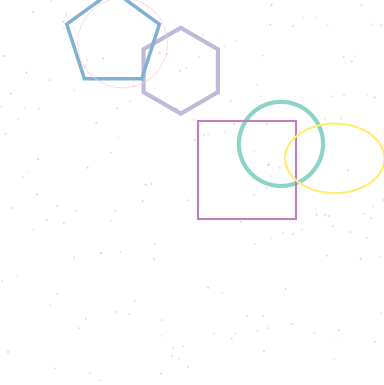[{"shape": "circle", "thickness": 3, "radius": 0.55, "center": [0.73, 0.626]}, {"shape": "hexagon", "thickness": 3, "radius": 0.56, "center": [0.469, 0.816]}, {"shape": "pentagon", "thickness": 2.5, "radius": 0.63, "center": [0.294, 0.898]}, {"shape": "circle", "thickness": 0.5, "radius": 0.58, "center": [0.318, 0.888]}, {"shape": "square", "thickness": 1.5, "radius": 0.64, "center": [0.642, 0.559]}, {"shape": "oval", "thickness": 1.5, "radius": 0.65, "center": [0.869, 0.589]}]